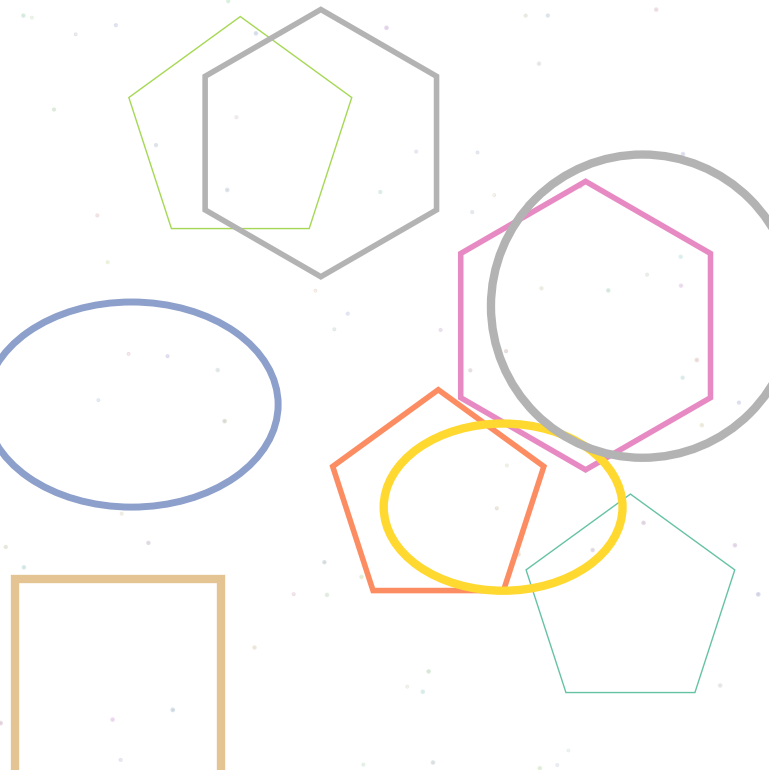[{"shape": "pentagon", "thickness": 0.5, "radius": 0.71, "center": [0.819, 0.216]}, {"shape": "pentagon", "thickness": 2, "radius": 0.72, "center": [0.569, 0.35]}, {"shape": "oval", "thickness": 2.5, "radius": 0.95, "center": [0.171, 0.475]}, {"shape": "hexagon", "thickness": 2, "radius": 0.94, "center": [0.761, 0.577]}, {"shape": "pentagon", "thickness": 0.5, "radius": 0.76, "center": [0.312, 0.826]}, {"shape": "oval", "thickness": 3, "radius": 0.78, "center": [0.653, 0.341]}, {"shape": "square", "thickness": 3, "radius": 0.67, "center": [0.153, 0.115]}, {"shape": "hexagon", "thickness": 2, "radius": 0.87, "center": [0.417, 0.814]}, {"shape": "circle", "thickness": 3, "radius": 0.98, "center": [0.835, 0.602]}]